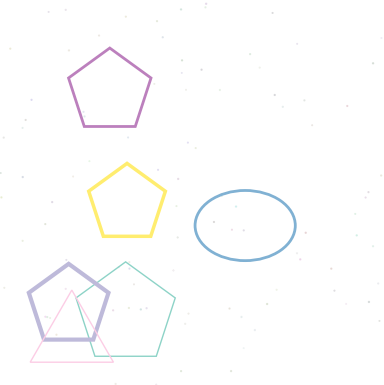[{"shape": "pentagon", "thickness": 1, "radius": 0.68, "center": [0.326, 0.184]}, {"shape": "pentagon", "thickness": 3, "radius": 0.54, "center": [0.178, 0.206]}, {"shape": "oval", "thickness": 2, "radius": 0.65, "center": [0.637, 0.414]}, {"shape": "triangle", "thickness": 1, "radius": 0.62, "center": [0.187, 0.122]}, {"shape": "pentagon", "thickness": 2, "radius": 0.56, "center": [0.285, 0.763]}, {"shape": "pentagon", "thickness": 2.5, "radius": 0.52, "center": [0.33, 0.471]}]